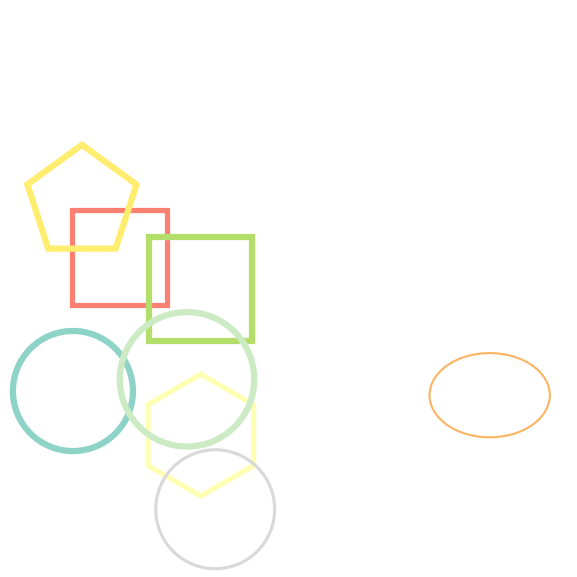[{"shape": "circle", "thickness": 3, "radius": 0.52, "center": [0.126, 0.322]}, {"shape": "hexagon", "thickness": 2.5, "radius": 0.53, "center": [0.348, 0.246]}, {"shape": "square", "thickness": 2.5, "radius": 0.41, "center": [0.208, 0.553]}, {"shape": "oval", "thickness": 1, "radius": 0.52, "center": [0.848, 0.315]}, {"shape": "square", "thickness": 3, "radius": 0.45, "center": [0.348, 0.499]}, {"shape": "circle", "thickness": 1.5, "radius": 0.51, "center": [0.373, 0.117]}, {"shape": "circle", "thickness": 3, "radius": 0.58, "center": [0.324, 0.342]}, {"shape": "pentagon", "thickness": 3, "radius": 0.5, "center": [0.142, 0.649]}]